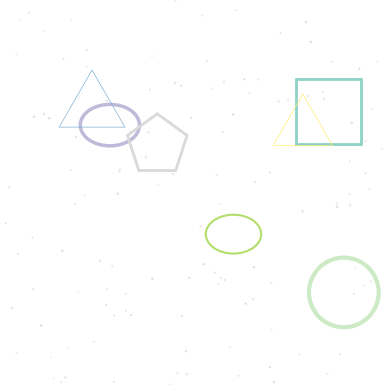[{"shape": "square", "thickness": 2, "radius": 0.42, "center": [0.854, 0.712]}, {"shape": "oval", "thickness": 2.5, "radius": 0.38, "center": [0.285, 0.675]}, {"shape": "triangle", "thickness": 0.5, "radius": 0.49, "center": [0.239, 0.719]}, {"shape": "oval", "thickness": 1.5, "radius": 0.36, "center": [0.606, 0.392]}, {"shape": "pentagon", "thickness": 2, "radius": 0.41, "center": [0.408, 0.623]}, {"shape": "circle", "thickness": 3, "radius": 0.45, "center": [0.893, 0.24]}, {"shape": "triangle", "thickness": 0.5, "radius": 0.45, "center": [0.787, 0.666]}]